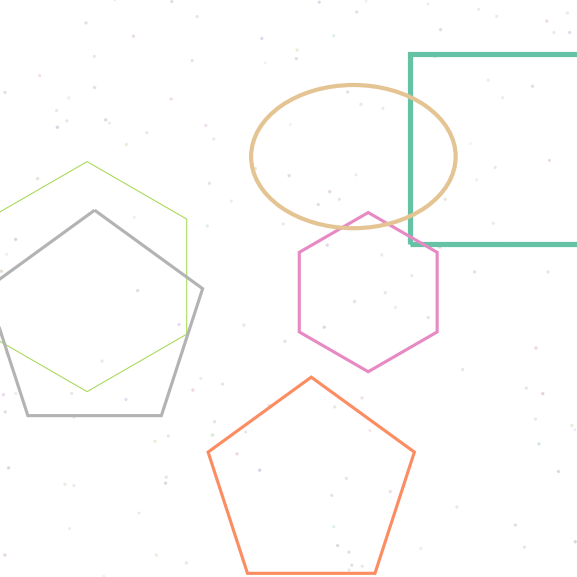[{"shape": "square", "thickness": 2.5, "radius": 0.82, "center": [0.875, 0.741]}, {"shape": "pentagon", "thickness": 1.5, "radius": 0.94, "center": [0.539, 0.158]}, {"shape": "hexagon", "thickness": 1.5, "radius": 0.69, "center": [0.638, 0.493]}, {"shape": "hexagon", "thickness": 0.5, "radius": 1.0, "center": [0.151, 0.52]}, {"shape": "oval", "thickness": 2, "radius": 0.89, "center": [0.612, 0.728]}, {"shape": "pentagon", "thickness": 1.5, "radius": 0.98, "center": [0.164, 0.439]}]